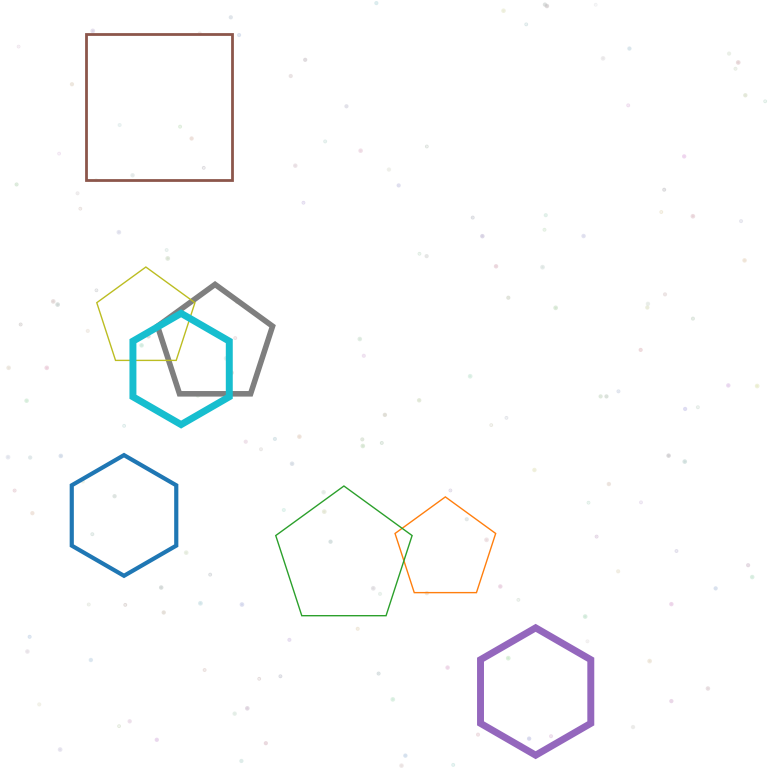[{"shape": "hexagon", "thickness": 1.5, "radius": 0.39, "center": [0.161, 0.331]}, {"shape": "pentagon", "thickness": 0.5, "radius": 0.34, "center": [0.578, 0.286]}, {"shape": "pentagon", "thickness": 0.5, "radius": 0.47, "center": [0.447, 0.276]}, {"shape": "hexagon", "thickness": 2.5, "radius": 0.41, "center": [0.696, 0.102]}, {"shape": "square", "thickness": 1, "radius": 0.47, "center": [0.207, 0.861]}, {"shape": "pentagon", "thickness": 2, "radius": 0.39, "center": [0.279, 0.552]}, {"shape": "pentagon", "thickness": 0.5, "radius": 0.34, "center": [0.189, 0.586]}, {"shape": "hexagon", "thickness": 2.5, "radius": 0.36, "center": [0.235, 0.521]}]